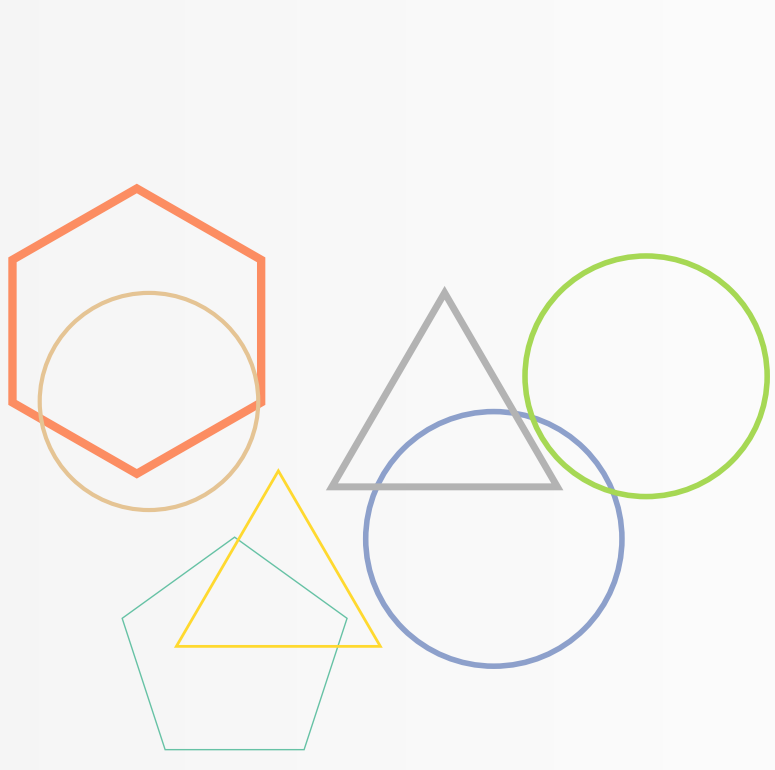[{"shape": "pentagon", "thickness": 0.5, "radius": 0.76, "center": [0.303, 0.15]}, {"shape": "hexagon", "thickness": 3, "radius": 0.93, "center": [0.177, 0.57]}, {"shape": "circle", "thickness": 2, "radius": 0.83, "center": [0.637, 0.3]}, {"shape": "circle", "thickness": 2, "radius": 0.78, "center": [0.834, 0.511]}, {"shape": "triangle", "thickness": 1, "radius": 0.76, "center": [0.359, 0.237]}, {"shape": "circle", "thickness": 1.5, "radius": 0.71, "center": [0.192, 0.479]}, {"shape": "triangle", "thickness": 2.5, "radius": 0.84, "center": [0.574, 0.452]}]